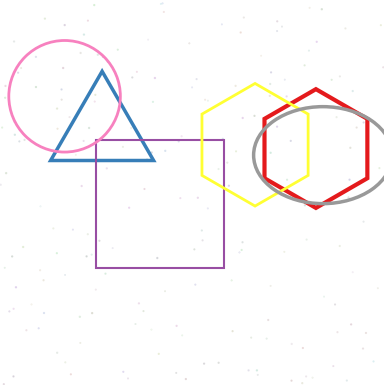[{"shape": "hexagon", "thickness": 3, "radius": 0.77, "center": [0.821, 0.614]}, {"shape": "triangle", "thickness": 2.5, "radius": 0.77, "center": [0.265, 0.66]}, {"shape": "square", "thickness": 1.5, "radius": 0.83, "center": [0.416, 0.47]}, {"shape": "hexagon", "thickness": 2, "radius": 0.8, "center": [0.662, 0.624]}, {"shape": "circle", "thickness": 2, "radius": 0.72, "center": [0.168, 0.75]}, {"shape": "oval", "thickness": 2.5, "radius": 0.9, "center": [0.839, 0.597]}]